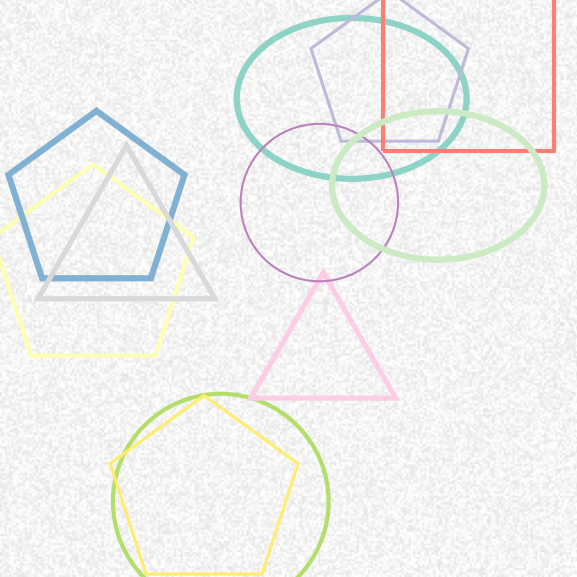[{"shape": "oval", "thickness": 3, "radius": 1.0, "center": [0.609, 0.829]}, {"shape": "pentagon", "thickness": 2, "radius": 0.91, "center": [0.161, 0.531]}, {"shape": "pentagon", "thickness": 1.5, "radius": 0.72, "center": [0.675, 0.871]}, {"shape": "square", "thickness": 2, "radius": 0.74, "center": [0.812, 0.886]}, {"shape": "pentagon", "thickness": 3, "radius": 0.8, "center": [0.167, 0.647]}, {"shape": "circle", "thickness": 2, "radius": 0.93, "center": [0.382, 0.13]}, {"shape": "triangle", "thickness": 2.5, "radius": 0.72, "center": [0.56, 0.382]}, {"shape": "triangle", "thickness": 2.5, "radius": 0.88, "center": [0.219, 0.57]}, {"shape": "circle", "thickness": 1, "radius": 0.68, "center": [0.553, 0.648]}, {"shape": "oval", "thickness": 3, "radius": 0.92, "center": [0.759, 0.678]}, {"shape": "pentagon", "thickness": 1.5, "radius": 0.86, "center": [0.353, 0.143]}]